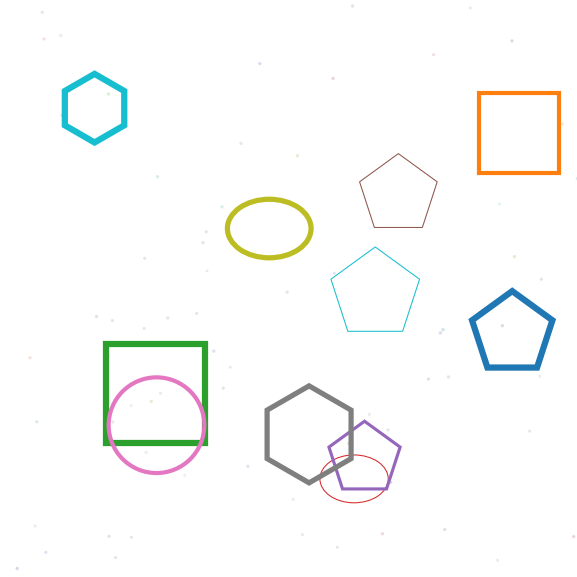[{"shape": "pentagon", "thickness": 3, "radius": 0.37, "center": [0.887, 0.422]}, {"shape": "square", "thickness": 2, "radius": 0.35, "center": [0.898, 0.769]}, {"shape": "square", "thickness": 3, "radius": 0.43, "center": [0.27, 0.318]}, {"shape": "oval", "thickness": 0.5, "radius": 0.3, "center": [0.613, 0.17]}, {"shape": "pentagon", "thickness": 1.5, "radius": 0.32, "center": [0.631, 0.205]}, {"shape": "pentagon", "thickness": 0.5, "radius": 0.35, "center": [0.69, 0.662]}, {"shape": "circle", "thickness": 2, "radius": 0.41, "center": [0.271, 0.263]}, {"shape": "hexagon", "thickness": 2.5, "radius": 0.42, "center": [0.535, 0.247]}, {"shape": "oval", "thickness": 2.5, "radius": 0.36, "center": [0.466, 0.603]}, {"shape": "pentagon", "thickness": 0.5, "radius": 0.4, "center": [0.65, 0.491]}, {"shape": "hexagon", "thickness": 3, "radius": 0.3, "center": [0.164, 0.812]}]